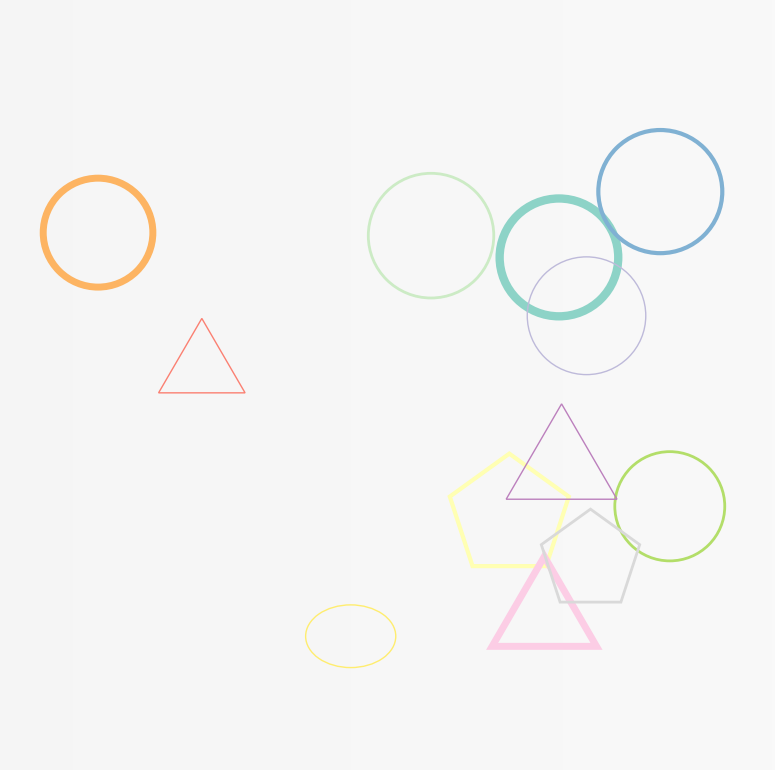[{"shape": "circle", "thickness": 3, "radius": 0.38, "center": [0.721, 0.666]}, {"shape": "pentagon", "thickness": 1.5, "radius": 0.4, "center": [0.657, 0.33]}, {"shape": "circle", "thickness": 0.5, "radius": 0.38, "center": [0.757, 0.59]}, {"shape": "triangle", "thickness": 0.5, "radius": 0.32, "center": [0.26, 0.522]}, {"shape": "circle", "thickness": 1.5, "radius": 0.4, "center": [0.852, 0.751]}, {"shape": "circle", "thickness": 2.5, "radius": 0.35, "center": [0.126, 0.698]}, {"shape": "circle", "thickness": 1, "radius": 0.35, "center": [0.864, 0.343]}, {"shape": "triangle", "thickness": 2.5, "radius": 0.39, "center": [0.702, 0.199]}, {"shape": "pentagon", "thickness": 1, "radius": 0.33, "center": [0.762, 0.272]}, {"shape": "triangle", "thickness": 0.5, "radius": 0.41, "center": [0.725, 0.393]}, {"shape": "circle", "thickness": 1, "radius": 0.4, "center": [0.556, 0.694]}, {"shape": "oval", "thickness": 0.5, "radius": 0.29, "center": [0.453, 0.174]}]